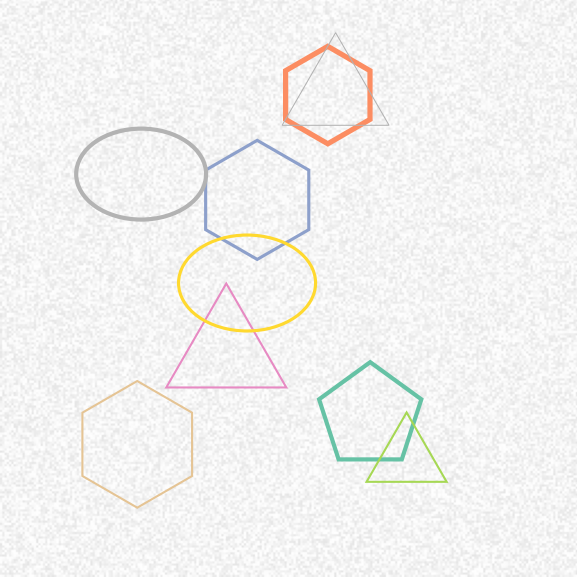[{"shape": "pentagon", "thickness": 2, "radius": 0.47, "center": [0.641, 0.279]}, {"shape": "hexagon", "thickness": 2.5, "radius": 0.42, "center": [0.568, 0.835]}, {"shape": "hexagon", "thickness": 1.5, "radius": 0.52, "center": [0.445, 0.653]}, {"shape": "triangle", "thickness": 1, "radius": 0.6, "center": [0.392, 0.388]}, {"shape": "triangle", "thickness": 1, "radius": 0.4, "center": [0.704, 0.205]}, {"shape": "oval", "thickness": 1.5, "radius": 0.59, "center": [0.428, 0.509]}, {"shape": "hexagon", "thickness": 1, "radius": 0.55, "center": [0.238, 0.23]}, {"shape": "triangle", "thickness": 0.5, "radius": 0.53, "center": [0.581, 0.836]}, {"shape": "oval", "thickness": 2, "radius": 0.56, "center": [0.244, 0.698]}]